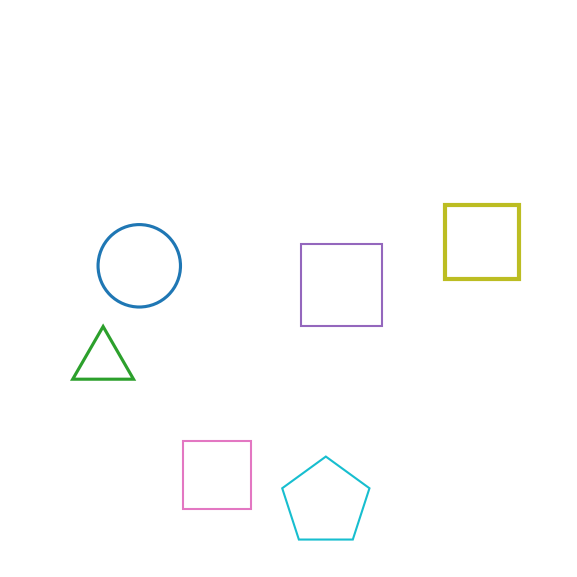[{"shape": "circle", "thickness": 1.5, "radius": 0.36, "center": [0.241, 0.539]}, {"shape": "triangle", "thickness": 1.5, "radius": 0.3, "center": [0.179, 0.373]}, {"shape": "square", "thickness": 1, "radius": 0.35, "center": [0.592, 0.506]}, {"shape": "square", "thickness": 1, "radius": 0.29, "center": [0.375, 0.176]}, {"shape": "square", "thickness": 2, "radius": 0.32, "center": [0.835, 0.581]}, {"shape": "pentagon", "thickness": 1, "radius": 0.4, "center": [0.564, 0.129]}]